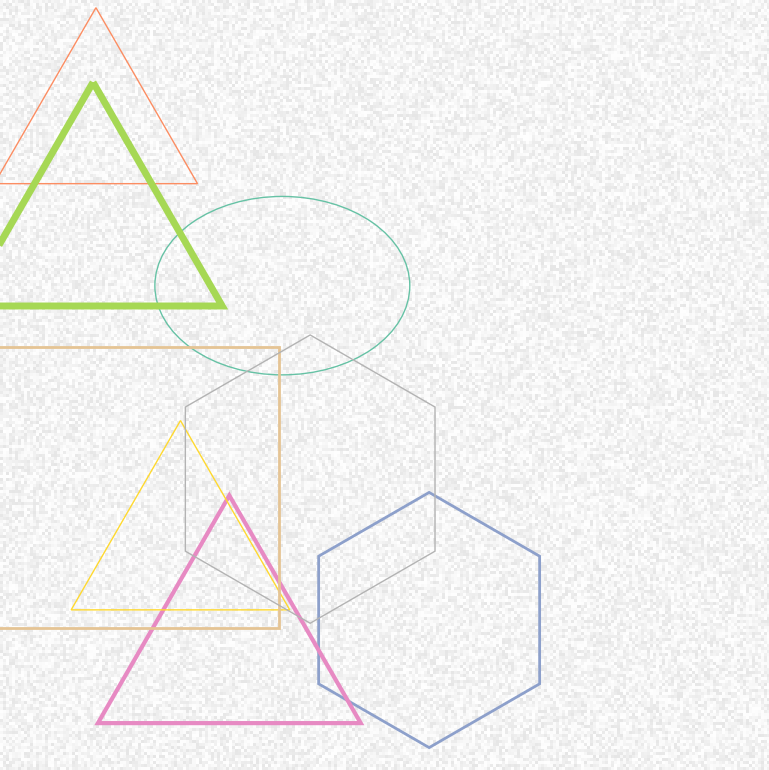[{"shape": "oval", "thickness": 0.5, "radius": 0.83, "center": [0.367, 0.629]}, {"shape": "triangle", "thickness": 0.5, "radius": 0.76, "center": [0.125, 0.838]}, {"shape": "hexagon", "thickness": 1, "radius": 0.83, "center": [0.557, 0.195]}, {"shape": "triangle", "thickness": 1.5, "radius": 0.99, "center": [0.298, 0.159]}, {"shape": "triangle", "thickness": 2.5, "radius": 0.97, "center": [0.121, 0.699]}, {"shape": "triangle", "thickness": 0.5, "radius": 0.82, "center": [0.234, 0.29]}, {"shape": "square", "thickness": 1, "radius": 0.91, "center": [0.18, 0.367]}, {"shape": "hexagon", "thickness": 0.5, "radius": 0.94, "center": [0.403, 0.378]}]